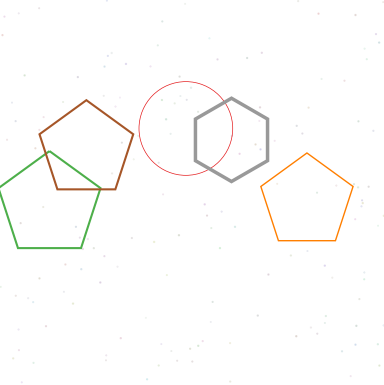[{"shape": "circle", "thickness": 0.5, "radius": 0.61, "center": [0.483, 0.666]}, {"shape": "pentagon", "thickness": 1.5, "radius": 0.7, "center": [0.129, 0.468]}, {"shape": "pentagon", "thickness": 1, "radius": 0.63, "center": [0.797, 0.477]}, {"shape": "pentagon", "thickness": 1.5, "radius": 0.64, "center": [0.224, 0.612]}, {"shape": "hexagon", "thickness": 2.5, "radius": 0.54, "center": [0.601, 0.637]}]